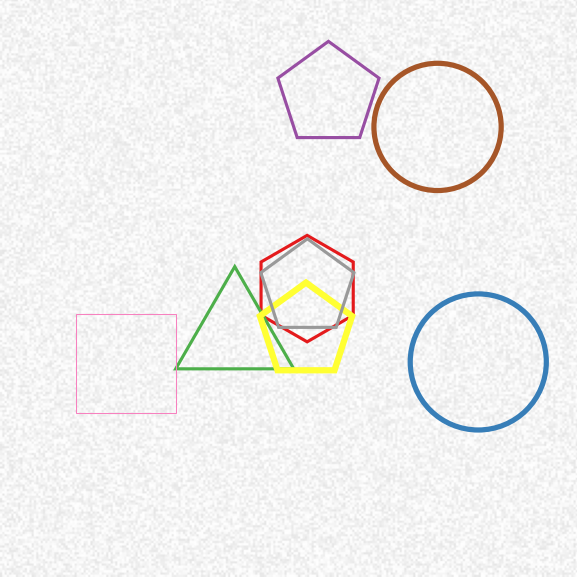[{"shape": "hexagon", "thickness": 1.5, "radius": 0.46, "center": [0.532, 0.499]}, {"shape": "circle", "thickness": 2.5, "radius": 0.59, "center": [0.828, 0.372]}, {"shape": "triangle", "thickness": 1.5, "radius": 0.59, "center": [0.406, 0.419]}, {"shape": "pentagon", "thickness": 1.5, "radius": 0.46, "center": [0.569, 0.835]}, {"shape": "pentagon", "thickness": 3, "radius": 0.42, "center": [0.53, 0.426]}, {"shape": "circle", "thickness": 2.5, "radius": 0.55, "center": [0.758, 0.779]}, {"shape": "square", "thickness": 0.5, "radius": 0.43, "center": [0.218, 0.369]}, {"shape": "pentagon", "thickness": 1.5, "radius": 0.42, "center": [0.532, 0.501]}]